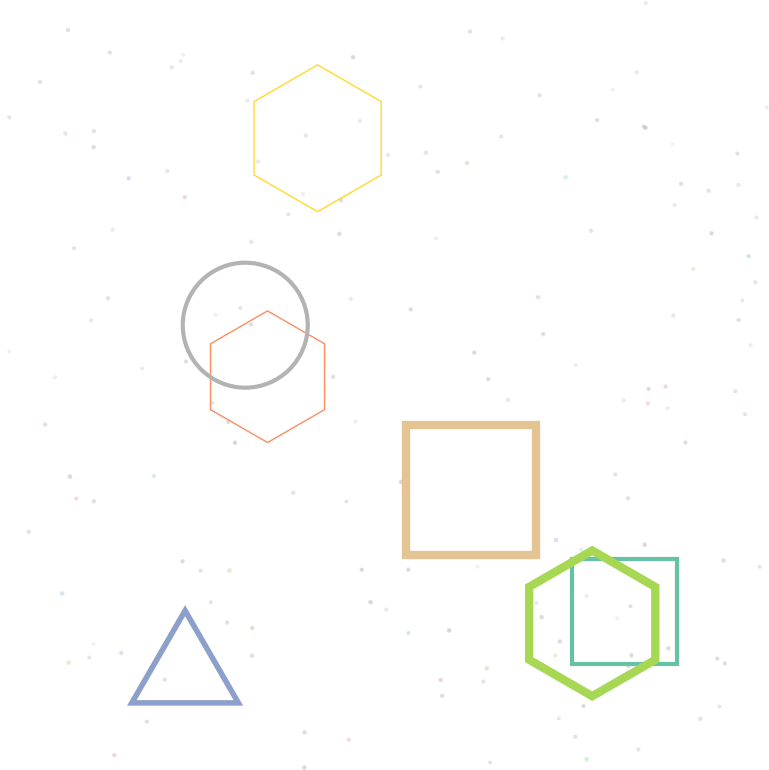[{"shape": "square", "thickness": 1.5, "radius": 0.34, "center": [0.811, 0.206]}, {"shape": "hexagon", "thickness": 0.5, "radius": 0.43, "center": [0.347, 0.511]}, {"shape": "triangle", "thickness": 2, "radius": 0.4, "center": [0.24, 0.127]}, {"shape": "hexagon", "thickness": 3, "radius": 0.47, "center": [0.769, 0.19]}, {"shape": "hexagon", "thickness": 0.5, "radius": 0.48, "center": [0.412, 0.82]}, {"shape": "square", "thickness": 3, "radius": 0.42, "center": [0.612, 0.363]}, {"shape": "circle", "thickness": 1.5, "radius": 0.41, "center": [0.318, 0.578]}]